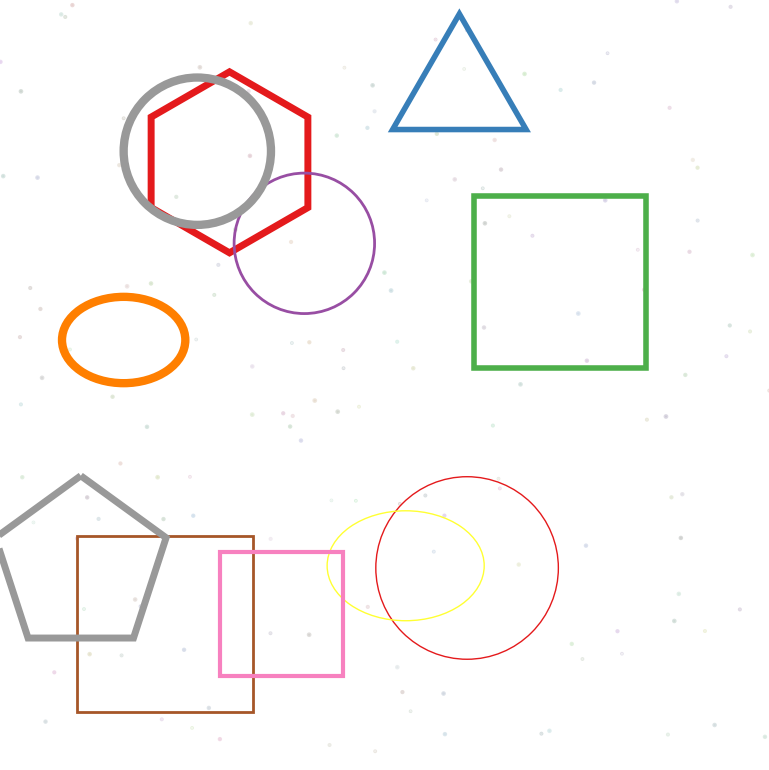[{"shape": "hexagon", "thickness": 2.5, "radius": 0.59, "center": [0.298, 0.789]}, {"shape": "circle", "thickness": 0.5, "radius": 0.59, "center": [0.607, 0.262]}, {"shape": "triangle", "thickness": 2, "radius": 0.5, "center": [0.597, 0.882]}, {"shape": "square", "thickness": 2, "radius": 0.56, "center": [0.728, 0.634]}, {"shape": "circle", "thickness": 1, "radius": 0.46, "center": [0.395, 0.684]}, {"shape": "oval", "thickness": 3, "radius": 0.4, "center": [0.161, 0.558]}, {"shape": "oval", "thickness": 0.5, "radius": 0.51, "center": [0.527, 0.265]}, {"shape": "square", "thickness": 1, "radius": 0.57, "center": [0.214, 0.19]}, {"shape": "square", "thickness": 1.5, "radius": 0.4, "center": [0.365, 0.203]}, {"shape": "pentagon", "thickness": 2.5, "radius": 0.58, "center": [0.105, 0.266]}, {"shape": "circle", "thickness": 3, "radius": 0.48, "center": [0.256, 0.804]}]